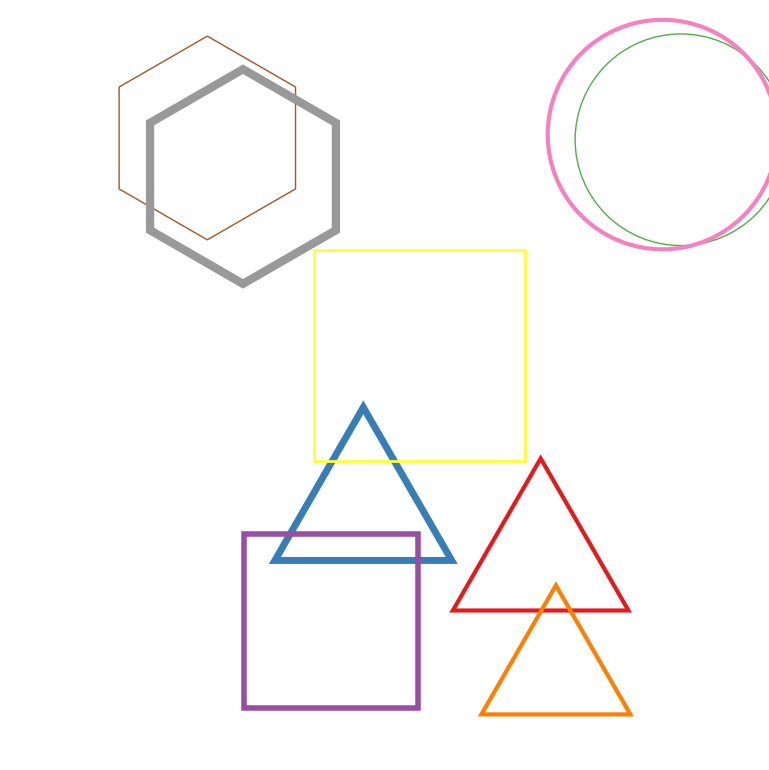[{"shape": "triangle", "thickness": 1.5, "radius": 0.66, "center": [0.702, 0.273]}, {"shape": "triangle", "thickness": 2.5, "radius": 0.66, "center": [0.472, 0.338]}, {"shape": "circle", "thickness": 0.5, "radius": 0.69, "center": [0.884, 0.819]}, {"shape": "square", "thickness": 2, "radius": 0.56, "center": [0.43, 0.193]}, {"shape": "triangle", "thickness": 1.5, "radius": 0.56, "center": [0.722, 0.128]}, {"shape": "square", "thickness": 1, "radius": 0.68, "center": [0.544, 0.538]}, {"shape": "hexagon", "thickness": 0.5, "radius": 0.66, "center": [0.269, 0.821]}, {"shape": "circle", "thickness": 1.5, "radius": 0.75, "center": [0.86, 0.825]}, {"shape": "hexagon", "thickness": 3, "radius": 0.7, "center": [0.316, 0.771]}]